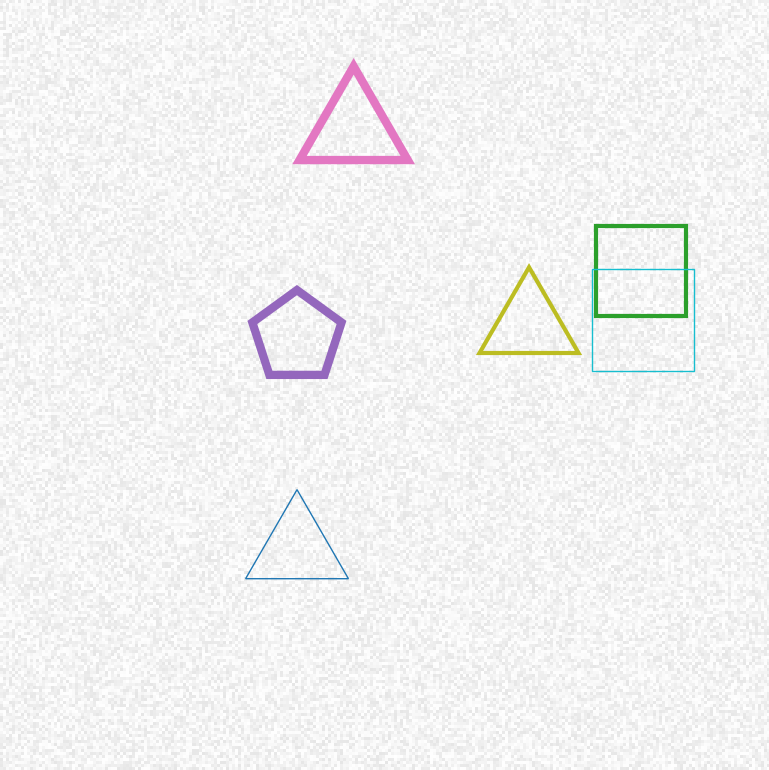[{"shape": "triangle", "thickness": 0.5, "radius": 0.39, "center": [0.386, 0.287]}, {"shape": "square", "thickness": 1.5, "radius": 0.29, "center": [0.832, 0.648]}, {"shape": "pentagon", "thickness": 3, "radius": 0.3, "center": [0.386, 0.562]}, {"shape": "triangle", "thickness": 3, "radius": 0.41, "center": [0.459, 0.833]}, {"shape": "triangle", "thickness": 1.5, "radius": 0.37, "center": [0.687, 0.579]}, {"shape": "square", "thickness": 0.5, "radius": 0.33, "center": [0.835, 0.584]}]